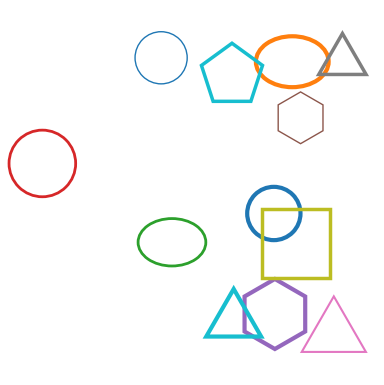[{"shape": "circle", "thickness": 1, "radius": 0.34, "center": [0.419, 0.85]}, {"shape": "circle", "thickness": 3, "radius": 0.35, "center": [0.711, 0.445]}, {"shape": "oval", "thickness": 3, "radius": 0.47, "center": [0.759, 0.84]}, {"shape": "oval", "thickness": 2, "radius": 0.44, "center": [0.447, 0.371]}, {"shape": "circle", "thickness": 2, "radius": 0.43, "center": [0.11, 0.575]}, {"shape": "hexagon", "thickness": 3, "radius": 0.45, "center": [0.714, 0.184]}, {"shape": "hexagon", "thickness": 1, "radius": 0.34, "center": [0.781, 0.694]}, {"shape": "triangle", "thickness": 1.5, "radius": 0.48, "center": [0.867, 0.134]}, {"shape": "triangle", "thickness": 2.5, "radius": 0.35, "center": [0.889, 0.842]}, {"shape": "square", "thickness": 2.5, "radius": 0.44, "center": [0.769, 0.367]}, {"shape": "pentagon", "thickness": 2.5, "radius": 0.42, "center": [0.603, 0.804]}, {"shape": "triangle", "thickness": 3, "radius": 0.41, "center": [0.607, 0.167]}]